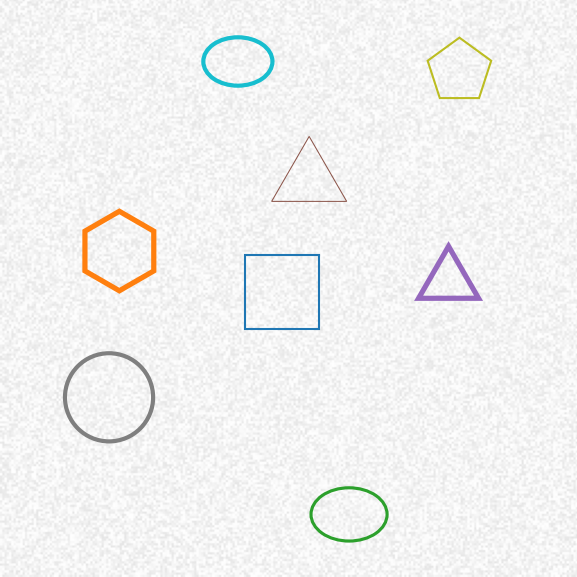[{"shape": "square", "thickness": 1, "radius": 0.32, "center": [0.488, 0.493]}, {"shape": "hexagon", "thickness": 2.5, "radius": 0.34, "center": [0.207, 0.564]}, {"shape": "oval", "thickness": 1.5, "radius": 0.33, "center": [0.604, 0.108]}, {"shape": "triangle", "thickness": 2.5, "radius": 0.3, "center": [0.777, 0.513]}, {"shape": "triangle", "thickness": 0.5, "radius": 0.38, "center": [0.535, 0.688]}, {"shape": "circle", "thickness": 2, "radius": 0.38, "center": [0.189, 0.311]}, {"shape": "pentagon", "thickness": 1, "radius": 0.29, "center": [0.796, 0.876]}, {"shape": "oval", "thickness": 2, "radius": 0.3, "center": [0.412, 0.893]}]